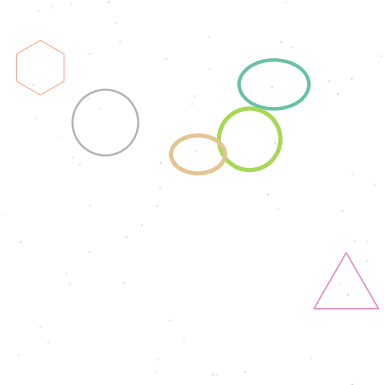[{"shape": "oval", "thickness": 2.5, "radius": 0.45, "center": [0.712, 0.781]}, {"shape": "hexagon", "thickness": 0.5, "radius": 0.35, "center": [0.105, 0.824]}, {"shape": "triangle", "thickness": 1, "radius": 0.48, "center": [0.899, 0.247]}, {"shape": "circle", "thickness": 3, "radius": 0.4, "center": [0.649, 0.638]}, {"shape": "oval", "thickness": 3, "radius": 0.35, "center": [0.514, 0.599]}, {"shape": "circle", "thickness": 1.5, "radius": 0.43, "center": [0.274, 0.682]}]